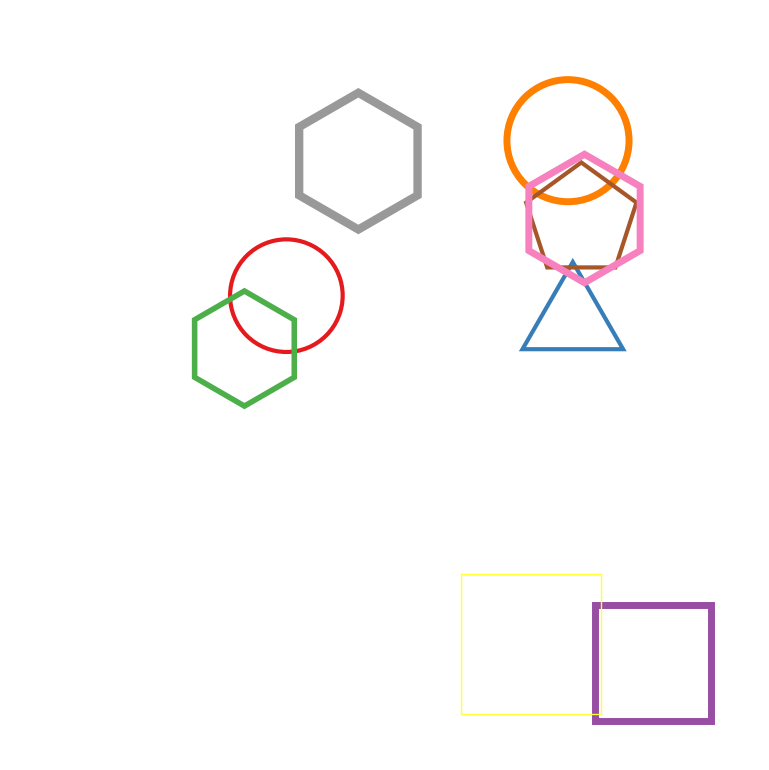[{"shape": "circle", "thickness": 1.5, "radius": 0.37, "center": [0.372, 0.616]}, {"shape": "triangle", "thickness": 1.5, "radius": 0.38, "center": [0.744, 0.584]}, {"shape": "hexagon", "thickness": 2, "radius": 0.37, "center": [0.317, 0.547]}, {"shape": "square", "thickness": 2.5, "radius": 0.37, "center": [0.848, 0.139]}, {"shape": "circle", "thickness": 2.5, "radius": 0.4, "center": [0.738, 0.817]}, {"shape": "square", "thickness": 0.5, "radius": 0.45, "center": [0.689, 0.164]}, {"shape": "pentagon", "thickness": 1.5, "radius": 0.38, "center": [0.755, 0.714]}, {"shape": "hexagon", "thickness": 2.5, "radius": 0.42, "center": [0.759, 0.716]}, {"shape": "hexagon", "thickness": 3, "radius": 0.44, "center": [0.465, 0.791]}]